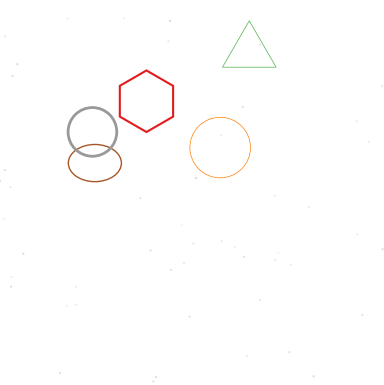[{"shape": "hexagon", "thickness": 1.5, "radius": 0.4, "center": [0.38, 0.737]}, {"shape": "triangle", "thickness": 0.5, "radius": 0.4, "center": [0.648, 0.866]}, {"shape": "circle", "thickness": 0.5, "radius": 0.39, "center": [0.572, 0.617]}, {"shape": "oval", "thickness": 1, "radius": 0.34, "center": [0.246, 0.576]}, {"shape": "circle", "thickness": 2, "radius": 0.32, "center": [0.24, 0.657]}]